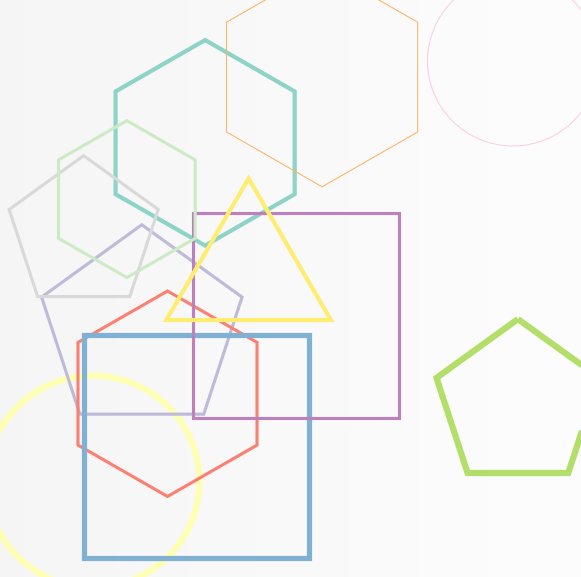[{"shape": "hexagon", "thickness": 2, "radius": 0.89, "center": [0.353, 0.752]}, {"shape": "circle", "thickness": 3, "radius": 0.92, "center": [0.16, 0.165]}, {"shape": "pentagon", "thickness": 1.5, "radius": 0.91, "center": [0.244, 0.429]}, {"shape": "hexagon", "thickness": 1.5, "radius": 0.89, "center": [0.288, 0.317]}, {"shape": "square", "thickness": 2.5, "radius": 0.97, "center": [0.338, 0.226]}, {"shape": "hexagon", "thickness": 0.5, "radius": 0.95, "center": [0.554, 0.866]}, {"shape": "pentagon", "thickness": 3, "radius": 0.74, "center": [0.891, 0.299]}, {"shape": "circle", "thickness": 0.5, "radius": 0.74, "center": [0.883, 0.893]}, {"shape": "pentagon", "thickness": 1.5, "radius": 0.67, "center": [0.144, 0.595]}, {"shape": "square", "thickness": 1.5, "radius": 0.89, "center": [0.509, 0.453]}, {"shape": "hexagon", "thickness": 1.5, "radius": 0.68, "center": [0.218, 0.654]}, {"shape": "triangle", "thickness": 2, "radius": 0.82, "center": [0.428, 0.527]}]